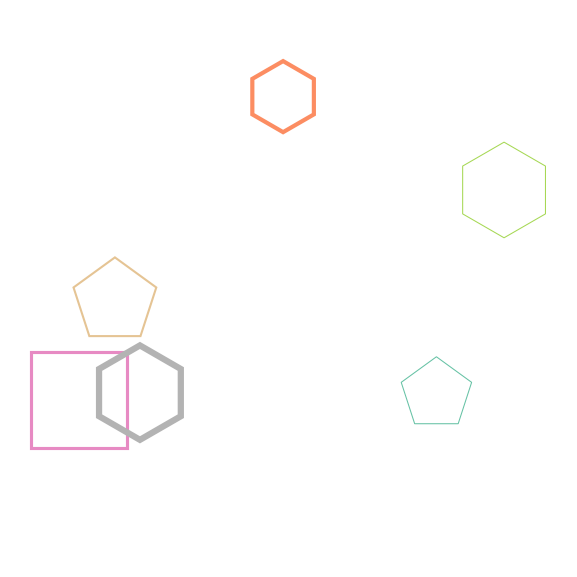[{"shape": "pentagon", "thickness": 0.5, "radius": 0.32, "center": [0.756, 0.317]}, {"shape": "hexagon", "thickness": 2, "radius": 0.31, "center": [0.49, 0.832]}, {"shape": "square", "thickness": 1.5, "radius": 0.42, "center": [0.137, 0.306]}, {"shape": "hexagon", "thickness": 0.5, "radius": 0.41, "center": [0.873, 0.67]}, {"shape": "pentagon", "thickness": 1, "radius": 0.38, "center": [0.199, 0.478]}, {"shape": "hexagon", "thickness": 3, "radius": 0.41, "center": [0.242, 0.319]}]